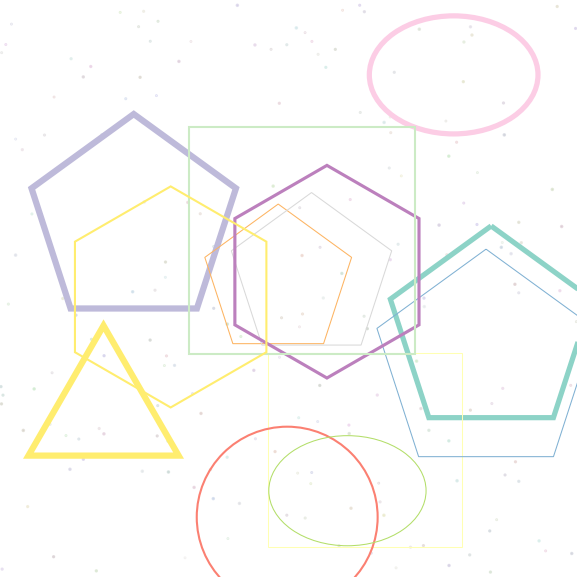[{"shape": "pentagon", "thickness": 2.5, "radius": 0.92, "center": [0.85, 0.424]}, {"shape": "square", "thickness": 0.5, "radius": 0.84, "center": [0.632, 0.22]}, {"shape": "pentagon", "thickness": 3, "radius": 0.93, "center": [0.232, 0.616]}, {"shape": "circle", "thickness": 1, "radius": 0.78, "center": [0.497, 0.104]}, {"shape": "pentagon", "thickness": 0.5, "radius": 0.99, "center": [0.842, 0.369]}, {"shape": "pentagon", "thickness": 0.5, "radius": 0.67, "center": [0.482, 0.512]}, {"shape": "oval", "thickness": 0.5, "radius": 0.68, "center": [0.602, 0.149]}, {"shape": "oval", "thickness": 2.5, "radius": 0.73, "center": [0.786, 0.869]}, {"shape": "pentagon", "thickness": 0.5, "radius": 0.73, "center": [0.539, 0.52]}, {"shape": "hexagon", "thickness": 1.5, "radius": 0.92, "center": [0.566, 0.529]}, {"shape": "square", "thickness": 1, "radius": 0.98, "center": [0.523, 0.583]}, {"shape": "hexagon", "thickness": 1, "radius": 0.96, "center": [0.296, 0.485]}, {"shape": "triangle", "thickness": 3, "radius": 0.75, "center": [0.179, 0.285]}]